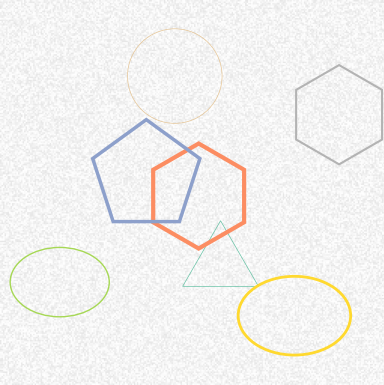[{"shape": "triangle", "thickness": 0.5, "radius": 0.57, "center": [0.573, 0.313]}, {"shape": "hexagon", "thickness": 3, "radius": 0.68, "center": [0.516, 0.491]}, {"shape": "pentagon", "thickness": 2.5, "radius": 0.73, "center": [0.38, 0.543]}, {"shape": "oval", "thickness": 1, "radius": 0.64, "center": [0.155, 0.267]}, {"shape": "oval", "thickness": 2, "radius": 0.73, "center": [0.765, 0.18]}, {"shape": "circle", "thickness": 0.5, "radius": 0.61, "center": [0.454, 0.802]}, {"shape": "hexagon", "thickness": 1.5, "radius": 0.64, "center": [0.881, 0.702]}]